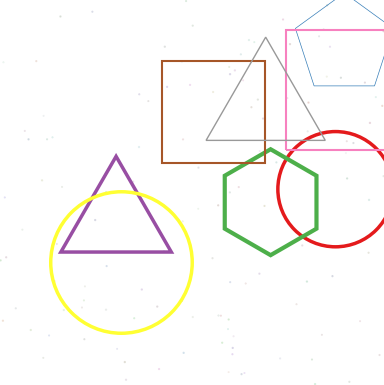[{"shape": "circle", "thickness": 2.5, "radius": 0.75, "center": [0.871, 0.509]}, {"shape": "pentagon", "thickness": 0.5, "radius": 0.67, "center": [0.894, 0.885]}, {"shape": "hexagon", "thickness": 3, "radius": 0.69, "center": [0.703, 0.475]}, {"shape": "triangle", "thickness": 2.5, "radius": 0.83, "center": [0.302, 0.428]}, {"shape": "circle", "thickness": 2.5, "radius": 0.92, "center": [0.316, 0.318]}, {"shape": "square", "thickness": 1.5, "radius": 0.67, "center": [0.554, 0.709]}, {"shape": "square", "thickness": 1.5, "radius": 0.78, "center": [0.899, 0.766]}, {"shape": "triangle", "thickness": 1, "radius": 0.89, "center": [0.69, 0.725]}]